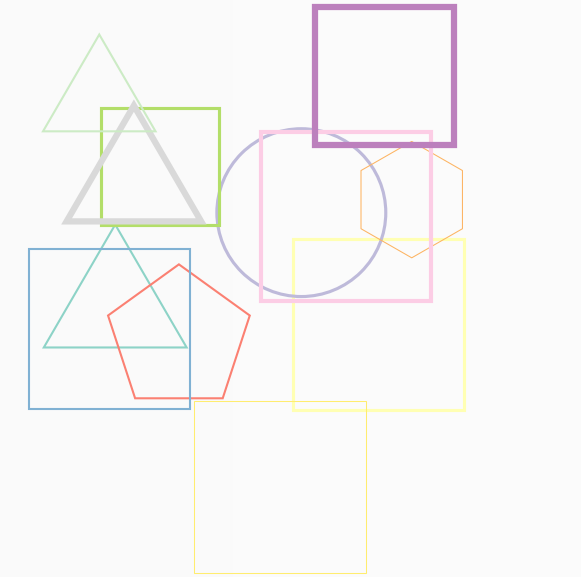[{"shape": "triangle", "thickness": 1, "radius": 0.71, "center": [0.198, 0.468]}, {"shape": "square", "thickness": 1.5, "radius": 0.74, "center": [0.651, 0.437]}, {"shape": "circle", "thickness": 1.5, "radius": 0.73, "center": [0.518, 0.631]}, {"shape": "pentagon", "thickness": 1, "radius": 0.64, "center": [0.308, 0.413]}, {"shape": "square", "thickness": 1, "radius": 0.69, "center": [0.189, 0.43]}, {"shape": "hexagon", "thickness": 0.5, "radius": 0.5, "center": [0.708, 0.653]}, {"shape": "square", "thickness": 1.5, "radius": 0.51, "center": [0.275, 0.71]}, {"shape": "square", "thickness": 2, "radius": 0.73, "center": [0.595, 0.624]}, {"shape": "triangle", "thickness": 3, "radius": 0.67, "center": [0.23, 0.683]}, {"shape": "square", "thickness": 3, "radius": 0.6, "center": [0.662, 0.868]}, {"shape": "triangle", "thickness": 1, "radius": 0.56, "center": [0.171, 0.828]}, {"shape": "square", "thickness": 0.5, "radius": 0.74, "center": [0.482, 0.156]}]